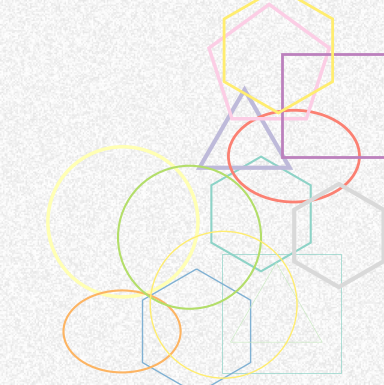[{"shape": "hexagon", "thickness": 1.5, "radius": 0.74, "center": [0.678, 0.444]}, {"shape": "square", "thickness": 0.5, "radius": 0.77, "center": [0.731, 0.186]}, {"shape": "circle", "thickness": 2.5, "radius": 0.97, "center": [0.319, 0.424]}, {"shape": "triangle", "thickness": 3, "radius": 0.68, "center": [0.635, 0.632]}, {"shape": "oval", "thickness": 2, "radius": 0.85, "center": [0.764, 0.594]}, {"shape": "hexagon", "thickness": 1, "radius": 0.81, "center": [0.511, 0.139]}, {"shape": "oval", "thickness": 1.5, "radius": 0.76, "center": [0.317, 0.139]}, {"shape": "circle", "thickness": 1.5, "radius": 0.93, "center": [0.492, 0.384]}, {"shape": "pentagon", "thickness": 2.5, "radius": 0.82, "center": [0.699, 0.824]}, {"shape": "hexagon", "thickness": 3, "radius": 0.67, "center": [0.88, 0.388]}, {"shape": "square", "thickness": 2, "radius": 0.67, "center": [0.865, 0.727]}, {"shape": "triangle", "thickness": 0.5, "radius": 0.69, "center": [0.718, 0.18]}, {"shape": "circle", "thickness": 1, "radius": 0.95, "center": [0.581, 0.208]}, {"shape": "hexagon", "thickness": 2, "radius": 0.81, "center": [0.723, 0.869]}]